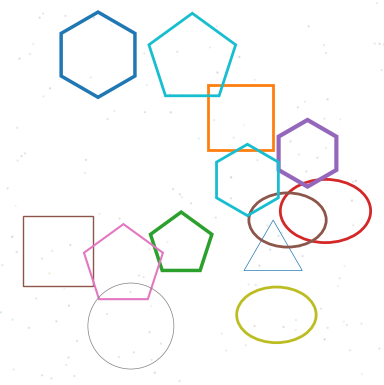[{"shape": "triangle", "thickness": 0.5, "radius": 0.44, "center": [0.709, 0.341]}, {"shape": "hexagon", "thickness": 2.5, "radius": 0.55, "center": [0.255, 0.858]}, {"shape": "square", "thickness": 2, "radius": 0.42, "center": [0.625, 0.694]}, {"shape": "pentagon", "thickness": 2.5, "radius": 0.42, "center": [0.471, 0.365]}, {"shape": "oval", "thickness": 2, "radius": 0.59, "center": [0.845, 0.452]}, {"shape": "hexagon", "thickness": 3, "radius": 0.43, "center": [0.799, 0.602]}, {"shape": "oval", "thickness": 2, "radius": 0.5, "center": [0.747, 0.429]}, {"shape": "square", "thickness": 1, "radius": 0.45, "center": [0.149, 0.348]}, {"shape": "pentagon", "thickness": 1.5, "radius": 0.54, "center": [0.321, 0.31]}, {"shape": "circle", "thickness": 0.5, "radius": 0.56, "center": [0.34, 0.153]}, {"shape": "oval", "thickness": 2, "radius": 0.52, "center": [0.718, 0.182]}, {"shape": "hexagon", "thickness": 2, "radius": 0.46, "center": [0.643, 0.533]}, {"shape": "pentagon", "thickness": 2, "radius": 0.59, "center": [0.499, 0.847]}]